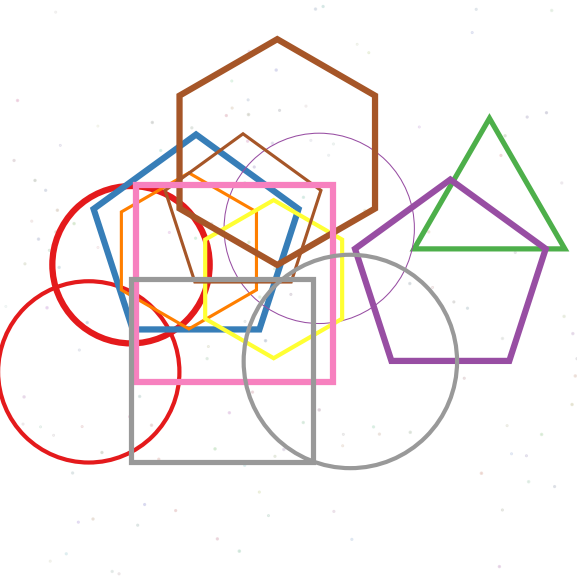[{"shape": "circle", "thickness": 3, "radius": 0.68, "center": [0.227, 0.541]}, {"shape": "circle", "thickness": 2, "radius": 0.78, "center": [0.154, 0.355]}, {"shape": "pentagon", "thickness": 3, "radius": 0.93, "center": [0.34, 0.58]}, {"shape": "triangle", "thickness": 2.5, "radius": 0.75, "center": [0.848, 0.644]}, {"shape": "circle", "thickness": 0.5, "radius": 0.82, "center": [0.553, 0.604]}, {"shape": "pentagon", "thickness": 3, "radius": 0.87, "center": [0.78, 0.515]}, {"shape": "hexagon", "thickness": 1.5, "radius": 0.68, "center": [0.327, 0.565]}, {"shape": "hexagon", "thickness": 2, "radius": 0.68, "center": [0.474, 0.516]}, {"shape": "pentagon", "thickness": 1.5, "radius": 0.71, "center": [0.421, 0.626]}, {"shape": "hexagon", "thickness": 3, "radius": 0.98, "center": [0.48, 0.736]}, {"shape": "square", "thickness": 3, "radius": 0.85, "center": [0.405, 0.508]}, {"shape": "square", "thickness": 2.5, "radius": 0.79, "center": [0.384, 0.357]}, {"shape": "circle", "thickness": 2, "radius": 0.92, "center": [0.607, 0.373]}]